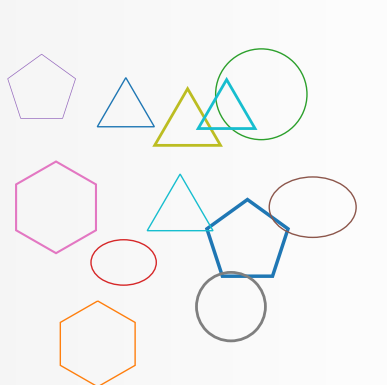[{"shape": "triangle", "thickness": 1, "radius": 0.42, "center": [0.325, 0.713]}, {"shape": "pentagon", "thickness": 2.5, "radius": 0.55, "center": [0.639, 0.372]}, {"shape": "hexagon", "thickness": 1, "radius": 0.56, "center": [0.252, 0.107]}, {"shape": "circle", "thickness": 1, "radius": 0.59, "center": [0.674, 0.755]}, {"shape": "oval", "thickness": 1, "radius": 0.42, "center": [0.319, 0.318]}, {"shape": "pentagon", "thickness": 0.5, "radius": 0.46, "center": [0.107, 0.767]}, {"shape": "oval", "thickness": 1, "radius": 0.56, "center": [0.807, 0.462]}, {"shape": "hexagon", "thickness": 1.5, "radius": 0.6, "center": [0.145, 0.461]}, {"shape": "circle", "thickness": 2, "radius": 0.44, "center": [0.596, 0.204]}, {"shape": "triangle", "thickness": 2, "radius": 0.49, "center": [0.484, 0.672]}, {"shape": "triangle", "thickness": 1, "radius": 0.49, "center": [0.465, 0.45]}, {"shape": "triangle", "thickness": 2, "radius": 0.42, "center": [0.585, 0.708]}]